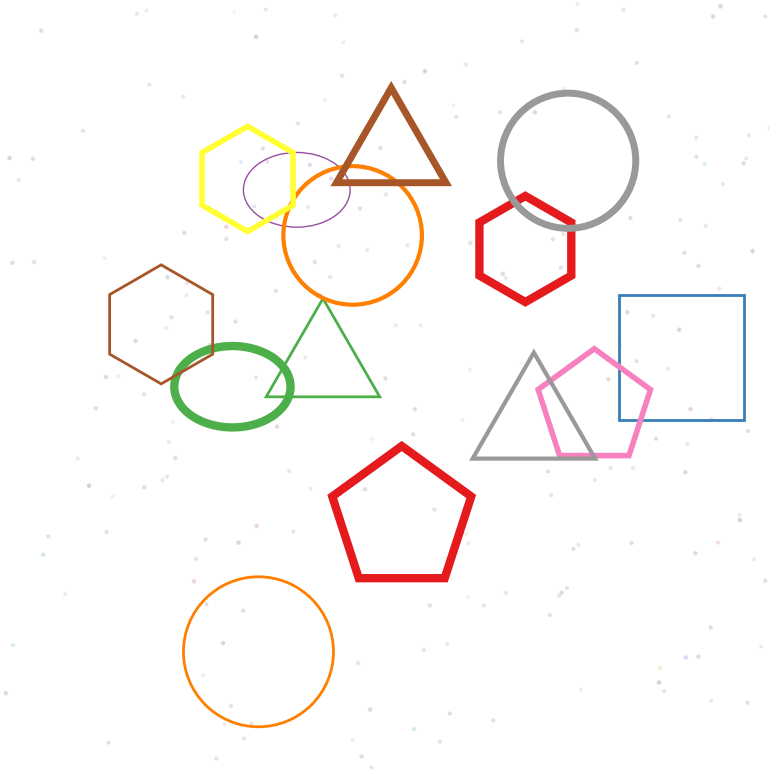[{"shape": "pentagon", "thickness": 3, "radius": 0.47, "center": [0.522, 0.326]}, {"shape": "hexagon", "thickness": 3, "radius": 0.34, "center": [0.682, 0.677]}, {"shape": "square", "thickness": 1, "radius": 0.41, "center": [0.885, 0.536]}, {"shape": "oval", "thickness": 3, "radius": 0.38, "center": [0.302, 0.498]}, {"shape": "triangle", "thickness": 1, "radius": 0.43, "center": [0.419, 0.527]}, {"shape": "oval", "thickness": 0.5, "radius": 0.35, "center": [0.385, 0.753]}, {"shape": "circle", "thickness": 1.5, "radius": 0.45, "center": [0.458, 0.694]}, {"shape": "circle", "thickness": 1, "radius": 0.49, "center": [0.336, 0.154]}, {"shape": "hexagon", "thickness": 2, "radius": 0.34, "center": [0.321, 0.768]}, {"shape": "hexagon", "thickness": 1, "radius": 0.39, "center": [0.209, 0.579]}, {"shape": "triangle", "thickness": 2.5, "radius": 0.41, "center": [0.508, 0.804]}, {"shape": "pentagon", "thickness": 2, "radius": 0.38, "center": [0.772, 0.47]}, {"shape": "triangle", "thickness": 1.5, "radius": 0.46, "center": [0.693, 0.45]}, {"shape": "circle", "thickness": 2.5, "radius": 0.44, "center": [0.738, 0.791]}]